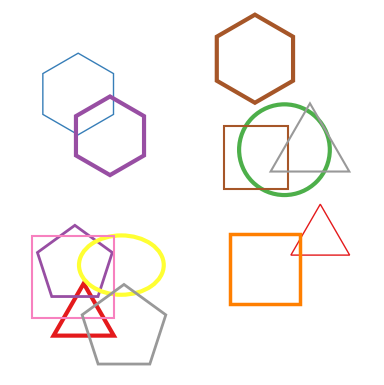[{"shape": "triangle", "thickness": 3, "radius": 0.45, "center": [0.217, 0.173]}, {"shape": "triangle", "thickness": 1, "radius": 0.44, "center": [0.832, 0.381]}, {"shape": "hexagon", "thickness": 1, "radius": 0.53, "center": [0.203, 0.756]}, {"shape": "circle", "thickness": 3, "radius": 0.59, "center": [0.739, 0.611]}, {"shape": "hexagon", "thickness": 3, "radius": 0.51, "center": [0.286, 0.647]}, {"shape": "pentagon", "thickness": 2, "radius": 0.51, "center": [0.194, 0.313]}, {"shape": "square", "thickness": 2.5, "radius": 0.46, "center": [0.689, 0.301]}, {"shape": "oval", "thickness": 3, "radius": 0.55, "center": [0.315, 0.311]}, {"shape": "square", "thickness": 1.5, "radius": 0.41, "center": [0.665, 0.591]}, {"shape": "hexagon", "thickness": 3, "radius": 0.57, "center": [0.662, 0.847]}, {"shape": "square", "thickness": 1.5, "radius": 0.54, "center": [0.189, 0.281]}, {"shape": "pentagon", "thickness": 2, "radius": 0.57, "center": [0.322, 0.147]}, {"shape": "triangle", "thickness": 1.5, "radius": 0.59, "center": [0.805, 0.613]}]